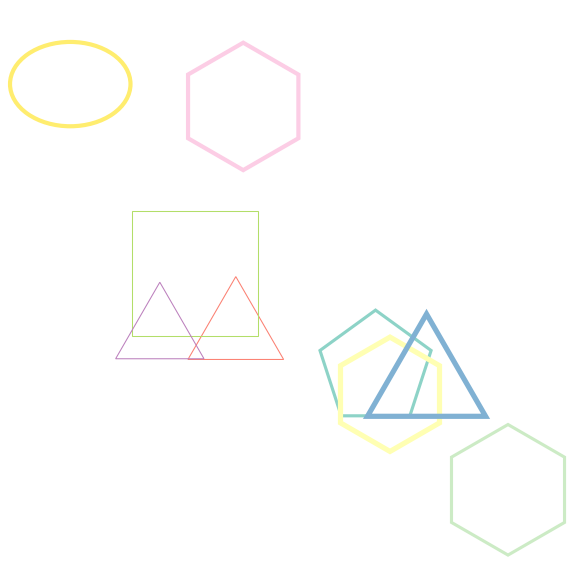[{"shape": "pentagon", "thickness": 1.5, "radius": 0.51, "center": [0.65, 0.361]}, {"shape": "hexagon", "thickness": 2.5, "radius": 0.49, "center": [0.675, 0.316]}, {"shape": "triangle", "thickness": 0.5, "radius": 0.48, "center": [0.408, 0.425]}, {"shape": "triangle", "thickness": 2.5, "radius": 0.59, "center": [0.739, 0.337]}, {"shape": "square", "thickness": 0.5, "radius": 0.54, "center": [0.338, 0.526]}, {"shape": "hexagon", "thickness": 2, "radius": 0.55, "center": [0.421, 0.815]}, {"shape": "triangle", "thickness": 0.5, "radius": 0.44, "center": [0.277, 0.422]}, {"shape": "hexagon", "thickness": 1.5, "radius": 0.57, "center": [0.88, 0.151]}, {"shape": "oval", "thickness": 2, "radius": 0.52, "center": [0.122, 0.854]}]